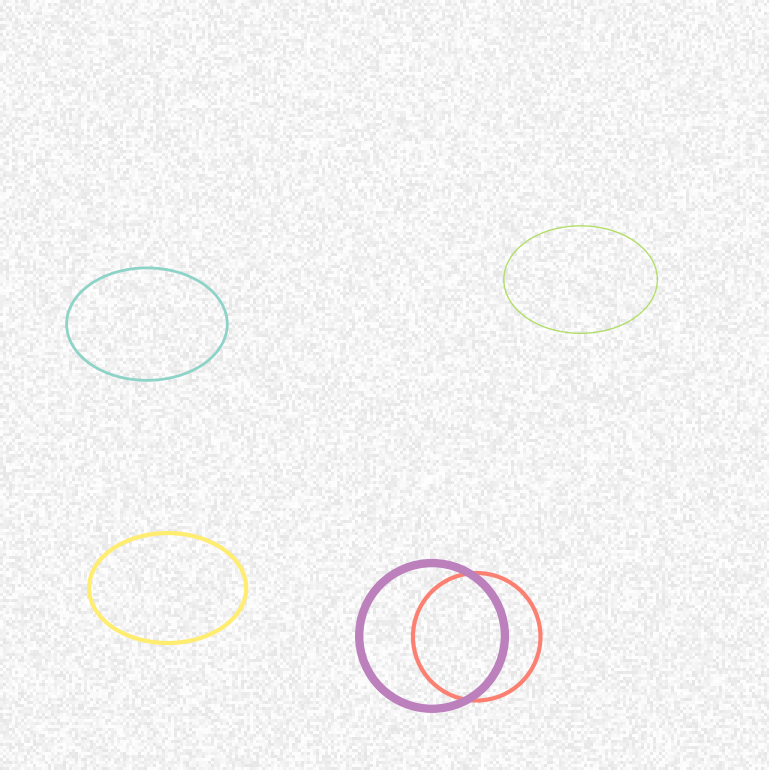[{"shape": "oval", "thickness": 1, "radius": 0.52, "center": [0.191, 0.579]}, {"shape": "circle", "thickness": 1.5, "radius": 0.41, "center": [0.619, 0.173]}, {"shape": "oval", "thickness": 0.5, "radius": 0.5, "center": [0.754, 0.637]}, {"shape": "circle", "thickness": 3, "radius": 0.47, "center": [0.561, 0.174]}, {"shape": "oval", "thickness": 1.5, "radius": 0.51, "center": [0.218, 0.236]}]